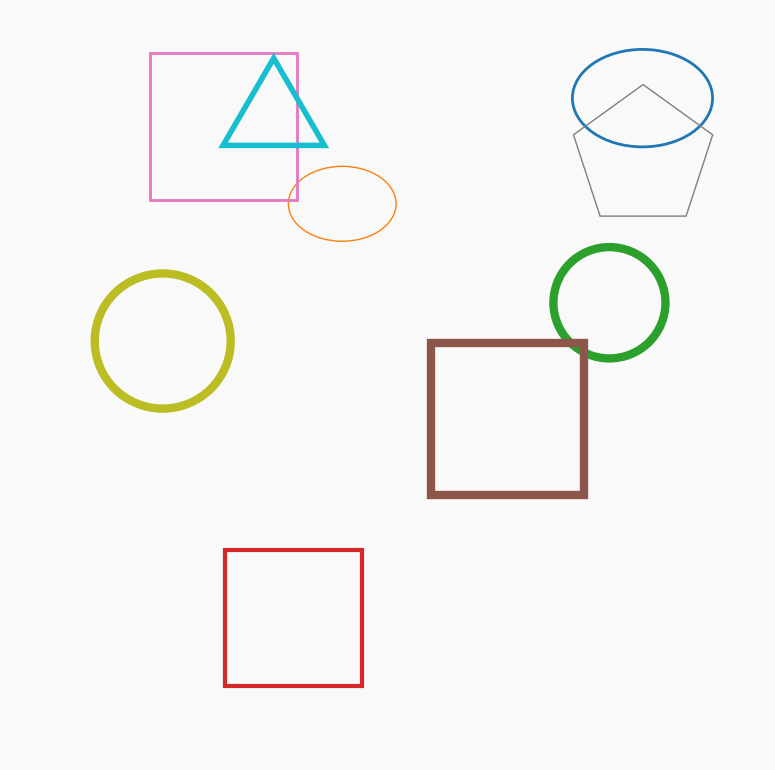[{"shape": "oval", "thickness": 1, "radius": 0.45, "center": [0.829, 0.873]}, {"shape": "oval", "thickness": 0.5, "radius": 0.35, "center": [0.442, 0.735]}, {"shape": "circle", "thickness": 3, "radius": 0.36, "center": [0.786, 0.607]}, {"shape": "square", "thickness": 1.5, "radius": 0.44, "center": [0.379, 0.198]}, {"shape": "square", "thickness": 3, "radius": 0.49, "center": [0.655, 0.456]}, {"shape": "square", "thickness": 1, "radius": 0.48, "center": [0.289, 0.835]}, {"shape": "pentagon", "thickness": 0.5, "radius": 0.47, "center": [0.83, 0.796]}, {"shape": "circle", "thickness": 3, "radius": 0.44, "center": [0.21, 0.557]}, {"shape": "triangle", "thickness": 2, "radius": 0.38, "center": [0.353, 0.849]}]